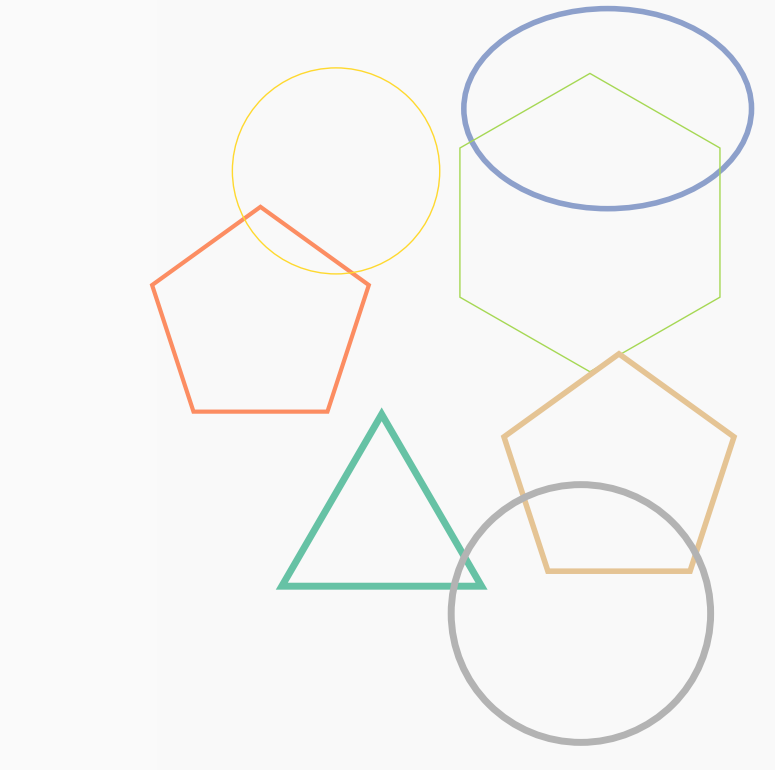[{"shape": "triangle", "thickness": 2.5, "radius": 0.74, "center": [0.492, 0.313]}, {"shape": "pentagon", "thickness": 1.5, "radius": 0.74, "center": [0.336, 0.584]}, {"shape": "oval", "thickness": 2, "radius": 0.93, "center": [0.784, 0.859]}, {"shape": "hexagon", "thickness": 0.5, "radius": 0.97, "center": [0.761, 0.711]}, {"shape": "circle", "thickness": 0.5, "radius": 0.67, "center": [0.434, 0.778]}, {"shape": "pentagon", "thickness": 2, "radius": 0.78, "center": [0.799, 0.384]}, {"shape": "circle", "thickness": 2.5, "radius": 0.84, "center": [0.75, 0.203]}]